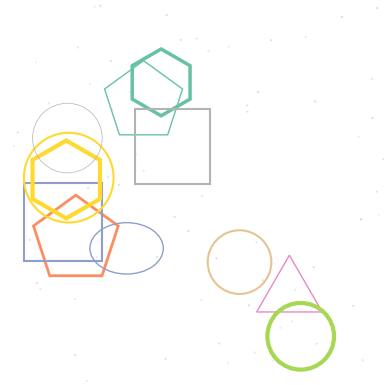[{"shape": "hexagon", "thickness": 2.5, "radius": 0.43, "center": [0.419, 0.786]}, {"shape": "pentagon", "thickness": 1, "radius": 0.53, "center": [0.373, 0.736]}, {"shape": "pentagon", "thickness": 2, "radius": 0.58, "center": [0.197, 0.377]}, {"shape": "square", "thickness": 1.5, "radius": 0.51, "center": [0.163, 0.423]}, {"shape": "oval", "thickness": 1, "radius": 0.48, "center": [0.329, 0.355]}, {"shape": "triangle", "thickness": 1, "radius": 0.49, "center": [0.752, 0.239]}, {"shape": "circle", "thickness": 3, "radius": 0.43, "center": [0.781, 0.127]}, {"shape": "circle", "thickness": 1.5, "radius": 0.58, "center": [0.179, 0.539]}, {"shape": "hexagon", "thickness": 3, "radius": 0.51, "center": [0.172, 0.534]}, {"shape": "circle", "thickness": 1.5, "radius": 0.41, "center": [0.622, 0.319]}, {"shape": "square", "thickness": 1.5, "radius": 0.49, "center": [0.449, 0.619]}, {"shape": "circle", "thickness": 0.5, "radius": 0.45, "center": [0.175, 0.641]}]